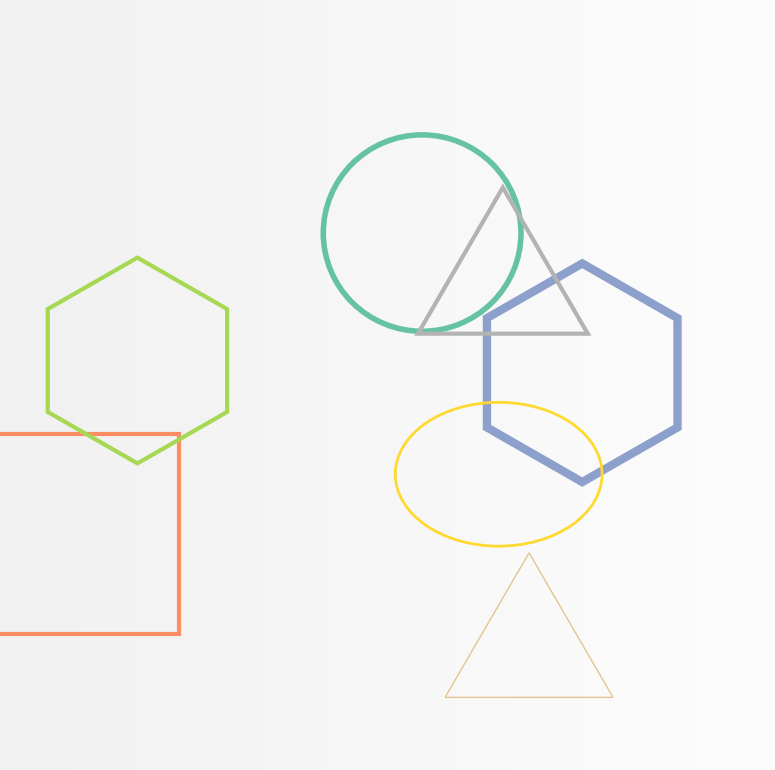[{"shape": "circle", "thickness": 2, "radius": 0.64, "center": [0.545, 0.697]}, {"shape": "square", "thickness": 1.5, "radius": 0.65, "center": [0.101, 0.306]}, {"shape": "hexagon", "thickness": 3, "radius": 0.71, "center": [0.751, 0.516]}, {"shape": "hexagon", "thickness": 1.5, "radius": 0.67, "center": [0.177, 0.532]}, {"shape": "oval", "thickness": 1, "radius": 0.67, "center": [0.643, 0.384]}, {"shape": "triangle", "thickness": 0.5, "radius": 0.63, "center": [0.683, 0.157]}, {"shape": "triangle", "thickness": 1.5, "radius": 0.63, "center": [0.649, 0.63]}]